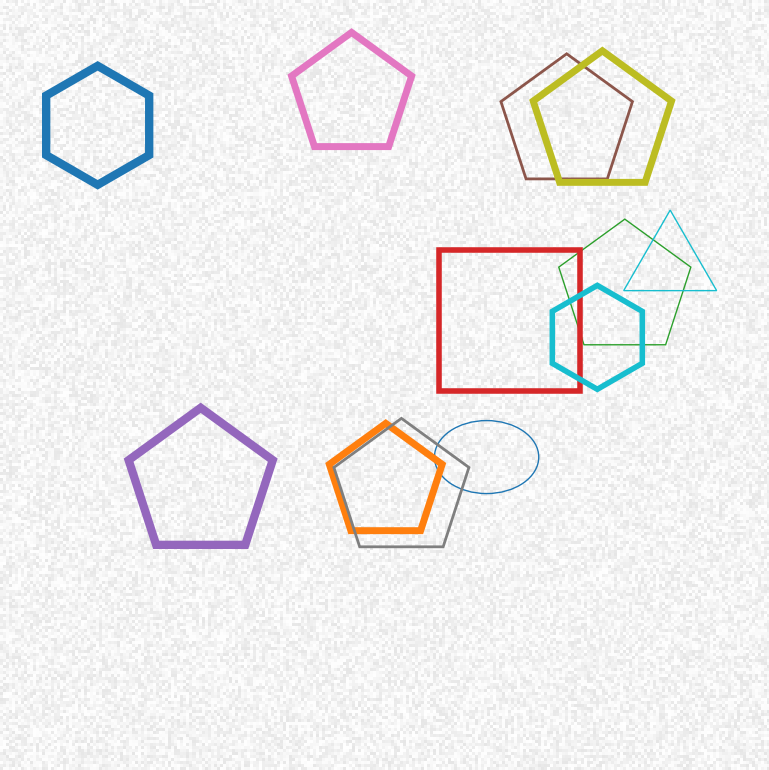[{"shape": "oval", "thickness": 0.5, "radius": 0.34, "center": [0.632, 0.406]}, {"shape": "hexagon", "thickness": 3, "radius": 0.39, "center": [0.127, 0.837]}, {"shape": "pentagon", "thickness": 2.5, "radius": 0.39, "center": [0.501, 0.373]}, {"shape": "pentagon", "thickness": 0.5, "radius": 0.45, "center": [0.811, 0.625]}, {"shape": "square", "thickness": 2, "radius": 0.46, "center": [0.662, 0.584]}, {"shape": "pentagon", "thickness": 3, "radius": 0.49, "center": [0.261, 0.372]}, {"shape": "pentagon", "thickness": 1, "radius": 0.45, "center": [0.736, 0.84]}, {"shape": "pentagon", "thickness": 2.5, "radius": 0.41, "center": [0.457, 0.876]}, {"shape": "pentagon", "thickness": 1, "radius": 0.46, "center": [0.521, 0.364]}, {"shape": "pentagon", "thickness": 2.5, "radius": 0.47, "center": [0.782, 0.84]}, {"shape": "hexagon", "thickness": 2, "radius": 0.34, "center": [0.776, 0.562]}, {"shape": "triangle", "thickness": 0.5, "radius": 0.35, "center": [0.87, 0.657]}]